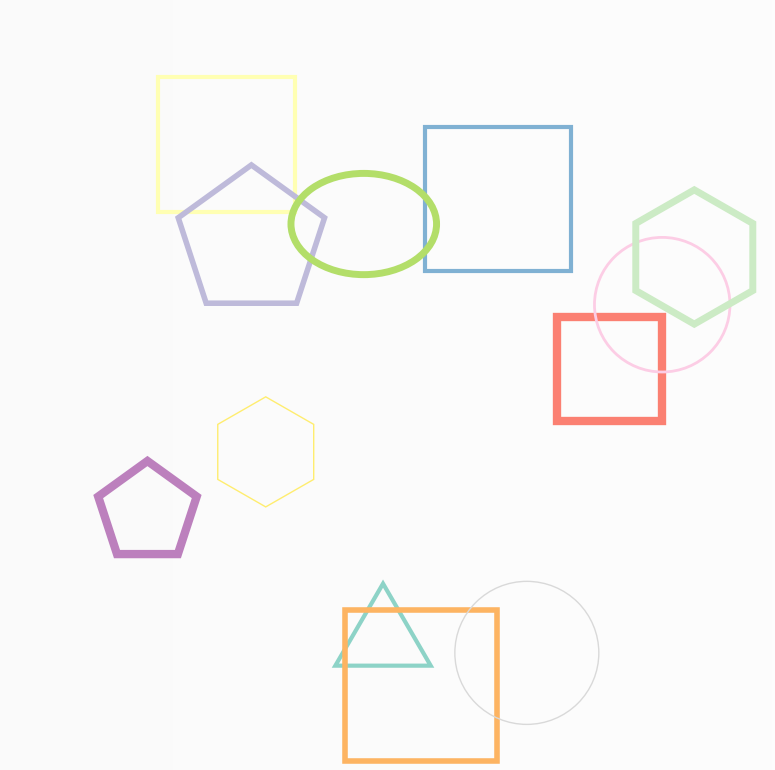[{"shape": "triangle", "thickness": 1.5, "radius": 0.36, "center": [0.494, 0.171]}, {"shape": "square", "thickness": 1.5, "radius": 0.44, "center": [0.292, 0.812]}, {"shape": "pentagon", "thickness": 2, "radius": 0.5, "center": [0.324, 0.687]}, {"shape": "square", "thickness": 3, "radius": 0.34, "center": [0.786, 0.521]}, {"shape": "square", "thickness": 1.5, "radius": 0.47, "center": [0.642, 0.741]}, {"shape": "square", "thickness": 2, "radius": 0.49, "center": [0.543, 0.109]}, {"shape": "oval", "thickness": 2.5, "radius": 0.47, "center": [0.469, 0.709]}, {"shape": "circle", "thickness": 1, "radius": 0.44, "center": [0.854, 0.604]}, {"shape": "circle", "thickness": 0.5, "radius": 0.46, "center": [0.68, 0.152]}, {"shape": "pentagon", "thickness": 3, "radius": 0.33, "center": [0.19, 0.334]}, {"shape": "hexagon", "thickness": 2.5, "radius": 0.44, "center": [0.896, 0.666]}, {"shape": "hexagon", "thickness": 0.5, "radius": 0.36, "center": [0.343, 0.413]}]